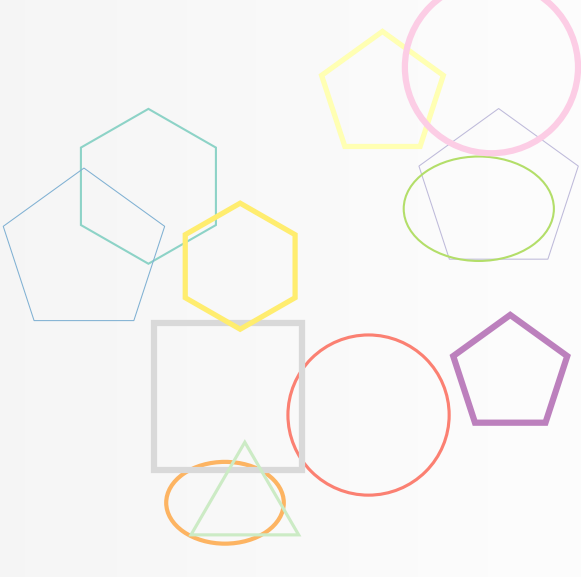[{"shape": "hexagon", "thickness": 1, "radius": 0.67, "center": [0.255, 0.677]}, {"shape": "pentagon", "thickness": 2.5, "radius": 0.55, "center": [0.658, 0.835]}, {"shape": "pentagon", "thickness": 0.5, "radius": 0.72, "center": [0.858, 0.667]}, {"shape": "circle", "thickness": 1.5, "radius": 0.69, "center": [0.634, 0.28]}, {"shape": "pentagon", "thickness": 0.5, "radius": 0.73, "center": [0.144, 0.562]}, {"shape": "oval", "thickness": 2, "radius": 0.51, "center": [0.387, 0.129]}, {"shape": "oval", "thickness": 1, "radius": 0.65, "center": [0.824, 0.638]}, {"shape": "circle", "thickness": 3, "radius": 0.74, "center": [0.846, 0.883]}, {"shape": "square", "thickness": 3, "radius": 0.64, "center": [0.393, 0.312]}, {"shape": "pentagon", "thickness": 3, "radius": 0.52, "center": [0.878, 0.351]}, {"shape": "triangle", "thickness": 1.5, "radius": 0.53, "center": [0.421, 0.126]}, {"shape": "hexagon", "thickness": 2.5, "radius": 0.55, "center": [0.413, 0.538]}]